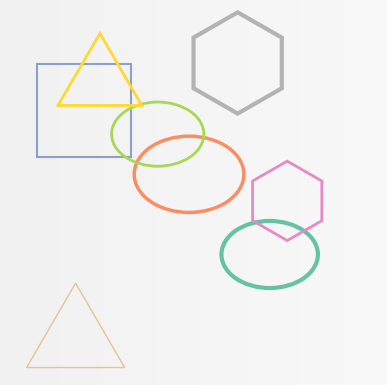[{"shape": "oval", "thickness": 3, "radius": 0.62, "center": [0.696, 0.339]}, {"shape": "oval", "thickness": 2.5, "radius": 0.71, "center": [0.488, 0.547]}, {"shape": "square", "thickness": 1.5, "radius": 0.61, "center": [0.216, 0.713]}, {"shape": "hexagon", "thickness": 2, "radius": 0.52, "center": [0.741, 0.478]}, {"shape": "oval", "thickness": 2, "radius": 0.6, "center": [0.407, 0.652]}, {"shape": "triangle", "thickness": 2, "radius": 0.62, "center": [0.258, 0.788]}, {"shape": "triangle", "thickness": 1, "radius": 0.73, "center": [0.195, 0.118]}, {"shape": "hexagon", "thickness": 3, "radius": 0.66, "center": [0.613, 0.837]}]